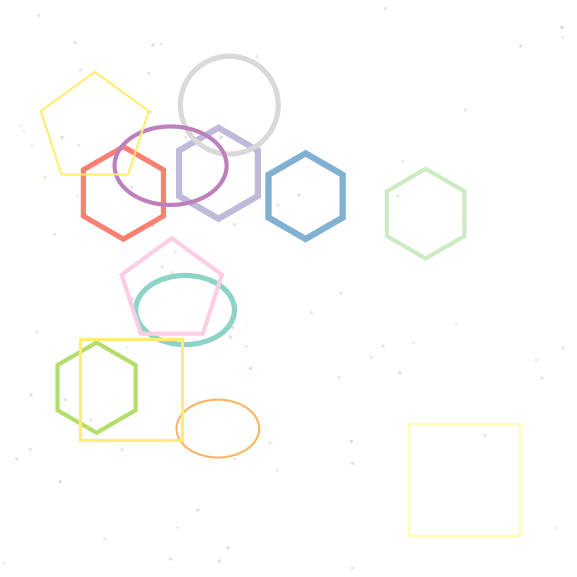[{"shape": "oval", "thickness": 2.5, "radius": 0.43, "center": [0.321, 0.462]}, {"shape": "square", "thickness": 1, "radius": 0.48, "center": [0.805, 0.168]}, {"shape": "hexagon", "thickness": 3, "radius": 0.39, "center": [0.378, 0.699]}, {"shape": "hexagon", "thickness": 2.5, "radius": 0.4, "center": [0.214, 0.665]}, {"shape": "hexagon", "thickness": 3, "radius": 0.37, "center": [0.529, 0.659]}, {"shape": "oval", "thickness": 1, "radius": 0.36, "center": [0.377, 0.257]}, {"shape": "hexagon", "thickness": 2, "radius": 0.39, "center": [0.167, 0.328]}, {"shape": "pentagon", "thickness": 2, "radius": 0.46, "center": [0.297, 0.495]}, {"shape": "circle", "thickness": 2.5, "radius": 0.42, "center": [0.397, 0.817]}, {"shape": "oval", "thickness": 2, "radius": 0.49, "center": [0.295, 0.712]}, {"shape": "hexagon", "thickness": 2, "radius": 0.39, "center": [0.737, 0.629]}, {"shape": "square", "thickness": 1.5, "radius": 0.44, "center": [0.227, 0.324]}, {"shape": "pentagon", "thickness": 1, "radius": 0.49, "center": [0.164, 0.776]}]